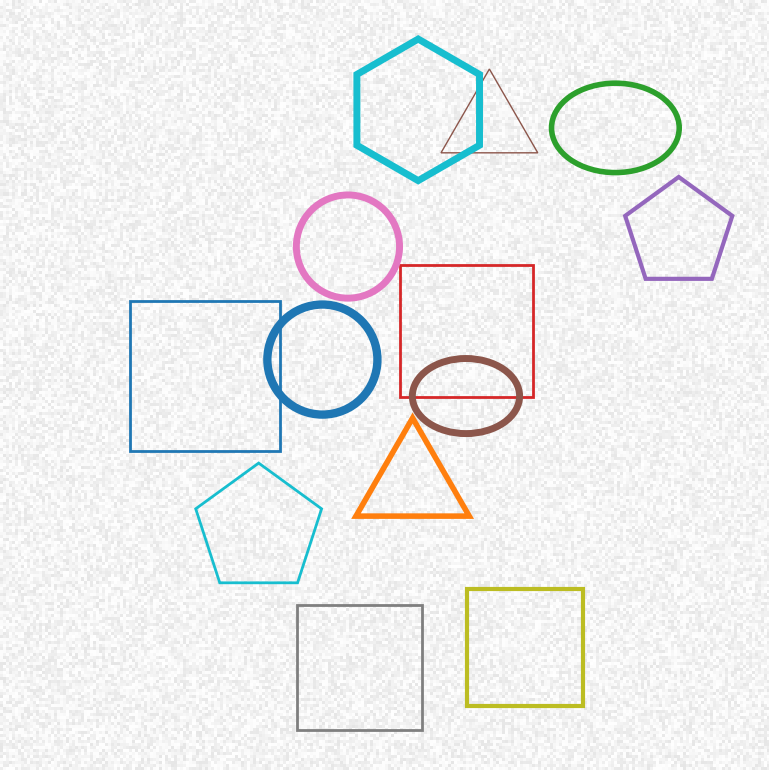[{"shape": "square", "thickness": 1, "radius": 0.49, "center": [0.266, 0.512]}, {"shape": "circle", "thickness": 3, "radius": 0.36, "center": [0.419, 0.533]}, {"shape": "triangle", "thickness": 2, "radius": 0.42, "center": [0.536, 0.372]}, {"shape": "oval", "thickness": 2, "radius": 0.41, "center": [0.799, 0.834]}, {"shape": "square", "thickness": 1, "radius": 0.43, "center": [0.606, 0.57]}, {"shape": "pentagon", "thickness": 1.5, "radius": 0.37, "center": [0.881, 0.697]}, {"shape": "oval", "thickness": 2.5, "radius": 0.35, "center": [0.605, 0.486]}, {"shape": "triangle", "thickness": 0.5, "radius": 0.36, "center": [0.636, 0.838]}, {"shape": "circle", "thickness": 2.5, "radius": 0.34, "center": [0.452, 0.68]}, {"shape": "square", "thickness": 1, "radius": 0.41, "center": [0.467, 0.133]}, {"shape": "square", "thickness": 1.5, "radius": 0.38, "center": [0.682, 0.159]}, {"shape": "pentagon", "thickness": 1, "radius": 0.43, "center": [0.336, 0.313]}, {"shape": "hexagon", "thickness": 2.5, "radius": 0.46, "center": [0.543, 0.857]}]